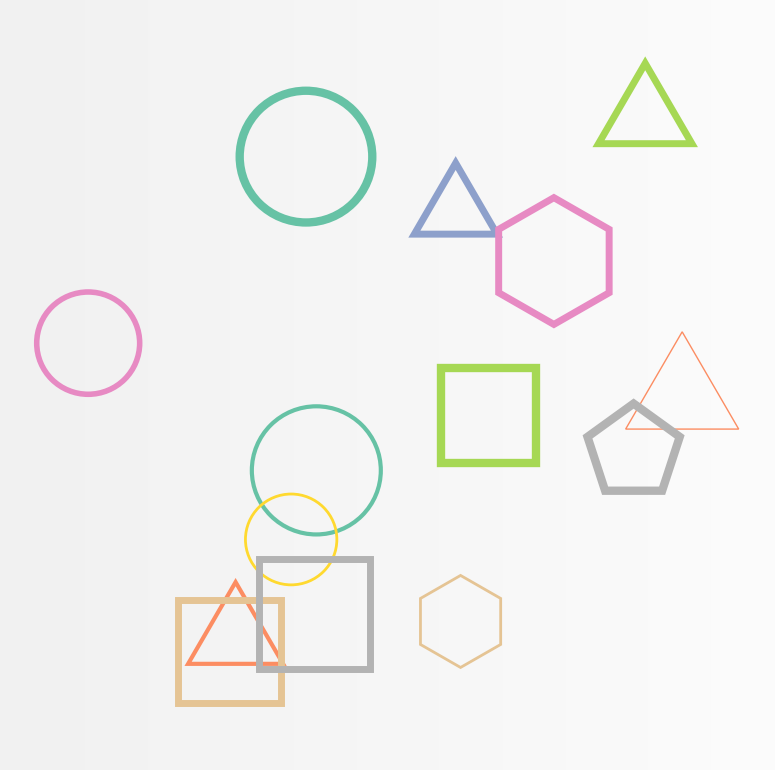[{"shape": "circle", "thickness": 1.5, "radius": 0.42, "center": [0.408, 0.389]}, {"shape": "circle", "thickness": 3, "radius": 0.43, "center": [0.395, 0.797]}, {"shape": "triangle", "thickness": 1.5, "radius": 0.35, "center": [0.304, 0.173]}, {"shape": "triangle", "thickness": 0.5, "radius": 0.42, "center": [0.88, 0.485]}, {"shape": "triangle", "thickness": 2.5, "radius": 0.31, "center": [0.588, 0.727]}, {"shape": "hexagon", "thickness": 2.5, "radius": 0.41, "center": [0.715, 0.661]}, {"shape": "circle", "thickness": 2, "radius": 0.33, "center": [0.114, 0.554]}, {"shape": "square", "thickness": 3, "radius": 0.31, "center": [0.63, 0.461]}, {"shape": "triangle", "thickness": 2.5, "radius": 0.35, "center": [0.833, 0.848]}, {"shape": "circle", "thickness": 1, "radius": 0.29, "center": [0.376, 0.299]}, {"shape": "hexagon", "thickness": 1, "radius": 0.3, "center": [0.594, 0.193]}, {"shape": "square", "thickness": 2.5, "radius": 0.33, "center": [0.297, 0.154]}, {"shape": "square", "thickness": 2.5, "radius": 0.36, "center": [0.406, 0.203]}, {"shape": "pentagon", "thickness": 3, "radius": 0.31, "center": [0.818, 0.413]}]